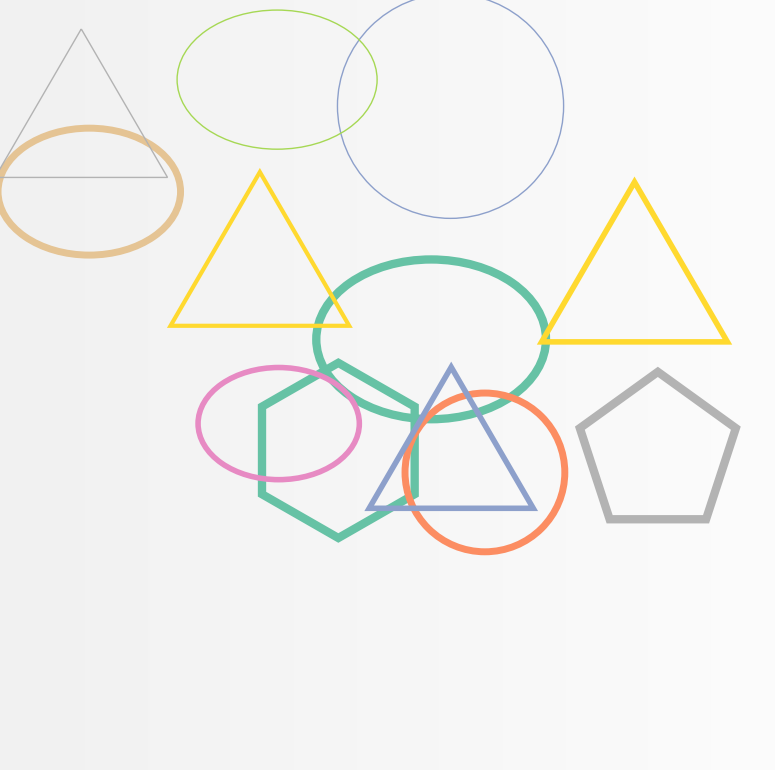[{"shape": "hexagon", "thickness": 3, "radius": 0.57, "center": [0.437, 0.415]}, {"shape": "oval", "thickness": 3, "radius": 0.74, "center": [0.556, 0.559]}, {"shape": "circle", "thickness": 2.5, "radius": 0.52, "center": [0.626, 0.386]}, {"shape": "triangle", "thickness": 2, "radius": 0.61, "center": [0.582, 0.401]}, {"shape": "circle", "thickness": 0.5, "radius": 0.73, "center": [0.581, 0.862]}, {"shape": "oval", "thickness": 2, "radius": 0.52, "center": [0.36, 0.45]}, {"shape": "oval", "thickness": 0.5, "radius": 0.65, "center": [0.358, 0.897]}, {"shape": "triangle", "thickness": 2, "radius": 0.69, "center": [0.819, 0.625]}, {"shape": "triangle", "thickness": 1.5, "radius": 0.67, "center": [0.335, 0.643]}, {"shape": "oval", "thickness": 2.5, "radius": 0.59, "center": [0.115, 0.751]}, {"shape": "pentagon", "thickness": 3, "radius": 0.53, "center": [0.849, 0.411]}, {"shape": "triangle", "thickness": 0.5, "radius": 0.64, "center": [0.105, 0.834]}]